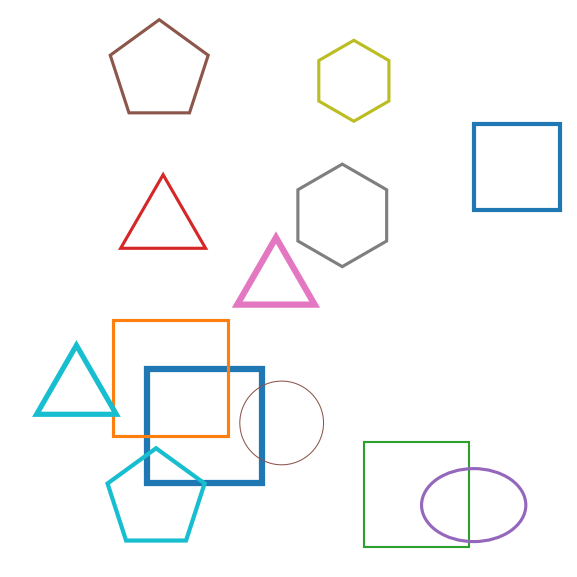[{"shape": "square", "thickness": 3, "radius": 0.5, "center": [0.354, 0.262]}, {"shape": "square", "thickness": 2, "radius": 0.37, "center": [0.895, 0.71]}, {"shape": "square", "thickness": 1.5, "radius": 0.5, "center": [0.295, 0.344]}, {"shape": "square", "thickness": 1, "radius": 0.45, "center": [0.722, 0.143]}, {"shape": "triangle", "thickness": 1.5, "radius": 0.42, "center": [0.282, 0.612]}, {"shape": "oval", "thickness": 1.5, "radius": 0.45, "center": [0.82, 0.125]}, {"shape": "pentagon", "thickness": 1.5, "radius": 0.45, "center": [0.276, 0.876]}, {"shape": "circle", "thickness": 0.5, "radius": 0.36, "center": [0.488, 0.267]}, {"shape": "triangle", "thickness": 3, "radius": 0.39, "center": [0.478, 0.51]}, {"shape": "hexagon", "thickness": 1.5, "radius": 0.44, "center": [0.593, 0.626]}, {"shape": "hexagon", "thickness": 1.5, "radius": 0.35, "center": [0.613, 0.859]}, {"shape": "pentagon", "thickness": 2, "radius": 0.44, "center": [0.27, 0.135]}, {"shape": "triangle", "thickness": 2.5, "radius": 0.4, "center": [0.132, 0.322]}]